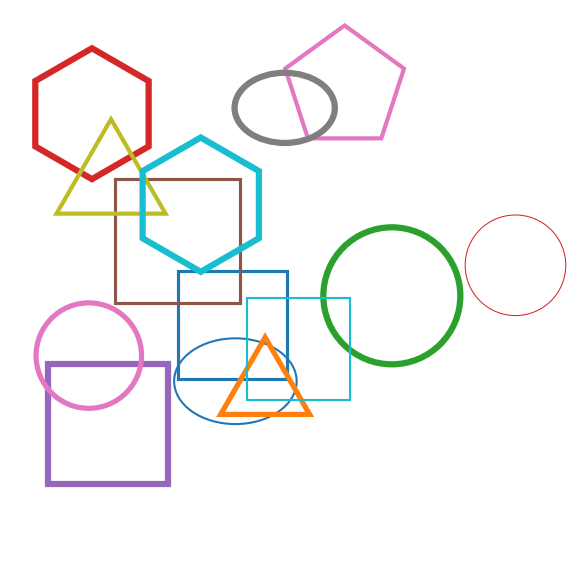[{"shape": "square", "thickness": 1.5, "radius": 0.47, "center": [0.402, 0.436]}, {"shape": "oval", "thickness": 1, "radius": 0.53, "center": [0.408, 0.339]}, {"shape": "triangle", "thickness": 2.5, "radius": 0.44, "center": [0.459, 0.326]}, {"shape": "circle", "thickness": 3, "radius": 0.59, "center": [0.678, 0.487]}, {"shape": "hexagon", "thickness": 3, "radius": 0.57, "center": [0.159, 0.802]}, {"shape": "circle", "thickness": 0.5, "radius": 0.44, "center": [0.893, 0.54]}, {"shape": "square", "thickness": 3, "radius": 0.52, "center": [0.187, 0.265]}, {"shape": "square", "thickness": 1.5, "radius": 0.54, "center": [0.307, 0.582]}, {"shape": "circle", "thickness": 2.5, "radius": 0.46, "center": [0.154, 0.383]}, {"shape": "pentagon", "thickness": 2, "radius": 0.54, "center": [0.597, 0.847]}, {"shape": "oval", "thickness": 3, "radius": 0.43, "center": [0.493, 0.812]}, {"shape": "triangle", "thickness": 2, "radius": 0.55, "center": [0.192, 0.684]}, {"shape": "hexagon", "thickness": 3, "radius": 0.58, "center": [0.348, 0.645]}, {"shape": "square", "thickness": 1, "radius": 0.44, "center": [0.517, 0.395]}]